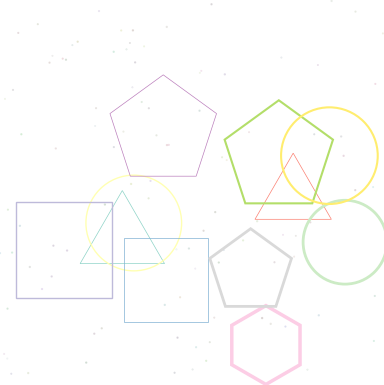[{"shape": "triangle", "thickness": 0.5, "radius": 0.63, "center": [0.318, 0.379]}, {"shape": "circle", "thickness": 1, "radius": 0.62, "center": [0.347, 0.421]}, {"shape": "square", "thickness": 1, "radius": 0.62, "center": [0.166, 0.351]}, {"shape": "triangle", "thickness": 0.5, "radius": 0.57, "center": [0.761, 0.488]}, {"shape": "square", "thickness": 0.5, "radius": 0.55, "center": [0.432, 0.272]}, {"shape": "pentagon", "thickness": 1.5, "radius": 0.74, "center": [0.724, 0.592]}, {"shape": "hexagon", "thickness": 2.5, "radius": 0.51, "center": [0.691, 0.104]}, {"shape": "pentagon", "thickness": 2, "radius": 0.56, "center": [0.651, 0.294]}, {"shape": "pentagon", "thickness": 0.5, "radius": 0.73, "center": [0.424, 0.66]}, {"shape": "circle", "thickness": 2, "radius": 0.54, "center": [0.896, 0.371]}, {"shape": "circle", "thickness": 1.5, "radius": 0.63, "center": [0.856, 0.596]}]